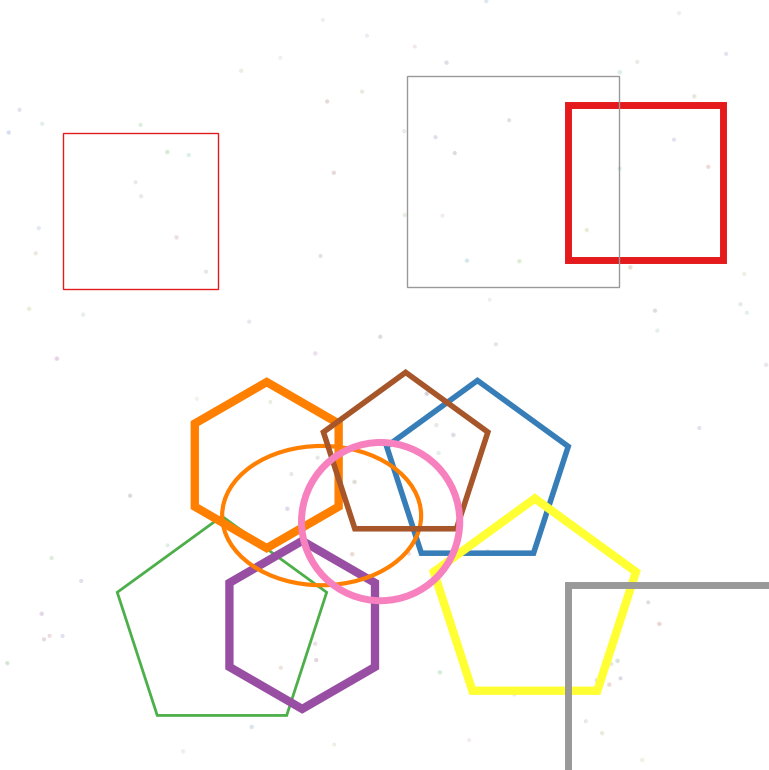[{"shape": "square", "thickness": 2.5, "radius": 0.5, "center": [0.839, 0.763]}, {"shape": "square", "thickness": 0.5, "radius": 0.5, "center": [0.182, 0.726]}, {"shape": "pentagon", "thickness": 2, "radius": 0.62, "center": [0.62, 0.382]}, {"shape": "pentagon", "thickness": 1, "radius": 0.71, "center": [0.288, 0.187]}, {"shape": "hexagon", "thickness": 3, "radius": 0.55, "center": [0.392, 0.188]}, {"shape": "hexagon", "thickness": 3, "radius": 0.54, "center": [0.346, 0.396]}, {"shape": "oval", "thickness": 1.5, "radius": 0.65, "center": [0.418, 0.33]}, {"shape": "pentagon", "thickness": 3, "radius": 0.69, "center": [0.695, 0.215]}, {"shape": "pentagon", "thickness": 2, "radius": 0.56, "center": [0.527, 0.404]}, {"shape": "circle", "thickness": 2.5, "radius": 0.51, "center": [0.494, 0.323]}, {"shape": "square", "thickness": 0.5, "radius": 0.69, "center": [0.666, 0.764]}, {"shape": "square", "thickness": 2.5, "radius": 0.7, "center": [0.878, 0.1]}]